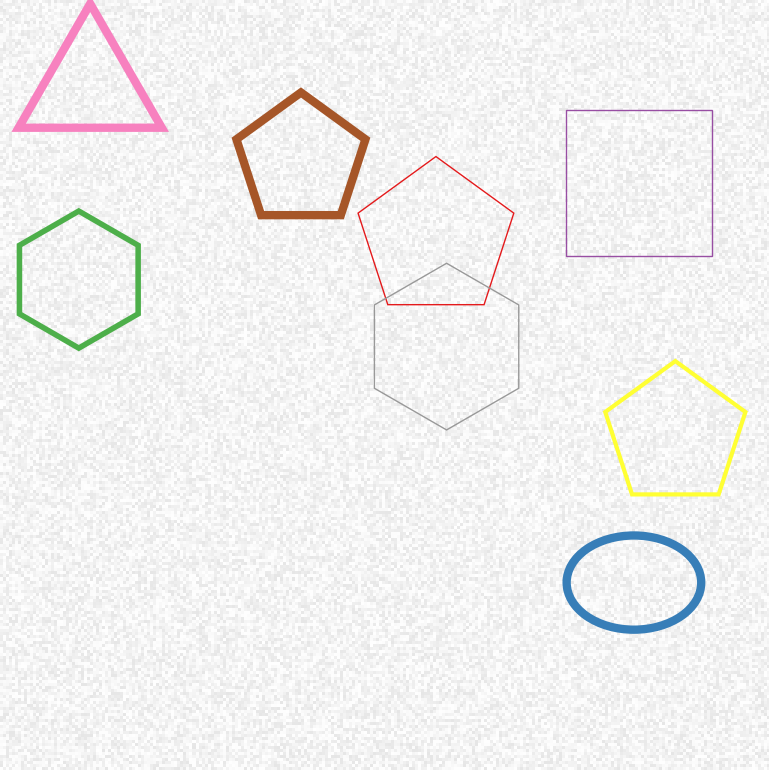[{"shape": "pentagon", "thickness": 0.5, "radius": 0.53, "center": [0.566, 0.69]}, {"shape": "oval", "thickness": 3, "radius": 0.44, "center": [0.823, 0.243]}, {"shape": "hexagon", "thickness": 2, "radius": 0.45, "center": [0.102, 0.637]}, {"shape": "square", "thickness": 0.5, "radius": 0.47, "center": [0.83, 0.763]}, {"shape": "pentagon", "thickness": 1.5, "radius": 0.48, "center": [0.877, 0.435]}, {"shape": "pentagon", "thickness": 3, "radius": 0.44, "center": [0.391, 0.792]}, {"shape": "triangle", "thickness": 3, "radius": 0.54, "center": [0.117, 0.888]}, {"shape": "hexagon", "thickness": 0.5, "radius": 0.54, "center": [0.58, 0.55]}]